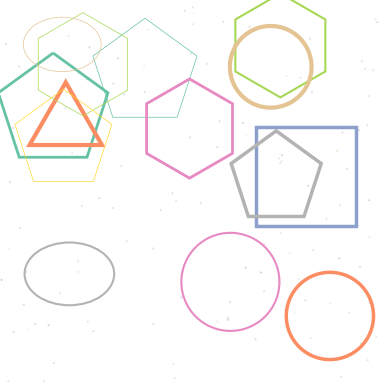[{"shape": "pentagon", "thickness": 0.5, "radius": 0.71, "center": [0.377, 0.81]}, {"shape": "pentagon", "thickness": 2, "radius": 0.75, "center": [0.138, 0.713]}, {"shape": "triangle", "thickness": 3, "radius": 0.54, "center": [0.171, 0.678]}, {"shape": "circle", "thickness": 2.5, "radius": 0.57, "center": [0.857, 0.179]}, {"shape": "square", "thickness": 2.5, "radius": 0.65, "center": [0.795, 0.542]}, {"shape": "circle", "thickness": 1.5, "radius": 0.64, "center": [0.598, 0.268]}, {"shape": "hexagon", "thickness": 2, "radius": 0.64, "center": [0.492, 0.666]}, {"shape": "hexagon", "thickness": 1.5, "radius": 0.67, "center": [0.728, 0.882]}, {"shape": "hexagon", "thickness": 0.5, "radius": 0.67, "center": [0.215, 0.833]}, {"shape": "pentagon", "thickness": 0.5, "radius": 0.66, "center": [0.165, 0.636]}, {"shape": "oval", "thickness": 0.5, "radius": 0.51, "center": [0.162, 0.885]}, {"shape": "circle", "thickness": 3, "radius": 0.53, "center": [0.703, 0.826]}, {"shape": "oval", "thickness": 1.5, "radius": 0.58, "center": [0.18, 0.289]}, {"shape": "pentagon", "thickness": 2.5, "radius": 0.61, "center": [0.717, 0.537]}]